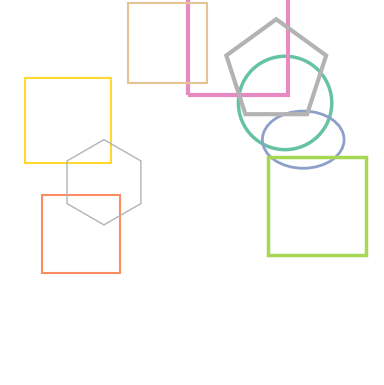[{"shape": "circle", "thickness": 2.5, "radius": 0.61, "center": [0.74, 0.733]}, {"shape": "square", "thickness": 1.5, "radius": 0.51, "center": [0.21, 0.392]}, {"shape": "oval", "thickness": 2, "radius": 0.53, "center": [0.788, 0.637]}, {"shape": "square", "thickness": 3, "radius": 0.65, "center": [0.618, 0.884]}, {"shape": "square", "thickness": 2.5, "radius": 0.64, "center": [0.824, 0.464]}, {"shape": "square", "thickness": 1.5, "radius": 0.56, "center": [0.176, 0.687]}, {"shape": "square", "thickness": 1.5, "radius": 0.52, "center": [0.436, 0.889]}, {"shape": "hexagon", "thickness": 1, "radius": 0.55, "center": [0.27, 0.527]}, {"shape": "pentagon", "thickness": 3, "radius": 0.68, "center": [0.717, 0.814]}]